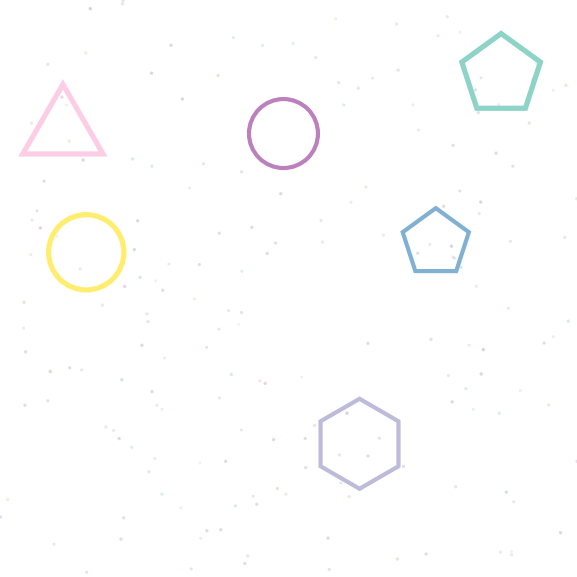[{"shape": "pentagon", "thickness": 2.5, "radius": 0.36, "center": [0.868, 0.87]}, {"shape": "hexagon", "thickness": 2, "radius": 0.39, "center": [0.623, 0.231]}, {"shape": "pentagon", "thickness": 2, "radius": 0.3, "center": [0.755, 0.578]}, {"shape": "triangle", "thickness": 2.5, "radius": 0.4, "center": [0.109, 0.773]}, {"shape": "circle", "thickness": 2, "radius": 0.3, "center": [0.491, 0.768]}, {"shape": "circle", "thickness": 2.5, "radius": 0.33, "center": [0.149, 0.562]}]